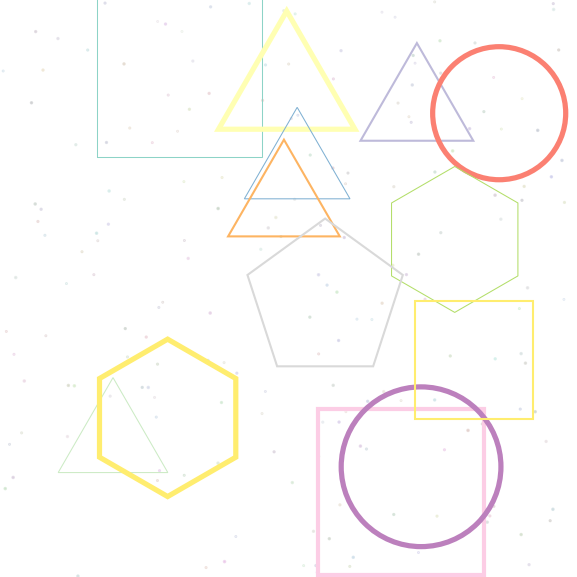[{"shape": "square", "thickness": 0.5, "radius": 0.71, "center": [0.311, 0.871]}, {"shape": "triangle", "thickness": 2.5, "radius": 0.68, "center": [0.497, 0.844]}, {"shape": "triangle", "thickness": 1, "radius": 0.56, "center": [0.722, 0.812]}, {"shape": "circle", "thickness": 2.5, "radius": 0.58, "center": [0.864, 0.803]}, {"shape": "triangle", "thickness": 0.5, "radius": 0.53, "center": [0.515, 0.708]}, {"shape": "triangle", "thickness": 1, "radius": 0.56, "center": [0.492, 0.646]}, {"shape": "hexagon", "thickness": 0.5, "radius": 0.63, "center": [0.787, 0.585]}, {"shape": "square", "thickness": 2, "radius": 0.72, "center": [0.694, 0.147]}, {"shape": "pentagon", "thickness": 1, "radius": 0.71, "center": [0.563, 0.479]}, {"shape": "circle", "thickness": 2.5, "radius": 0.69, "center": [0.729, 0.191]}, {"shape": "triangle", "thickness": 0.5, "radius": 0.55, "center": [0.196, 0.236]}, {"shape": "hexagon", "thickness": 2.5, "radius": 0.68, "center": [0.29, 0.276]}, {"shape": "square", "thickness": 1, "radius": 0.51, "center": [0.82, 0.376]}]